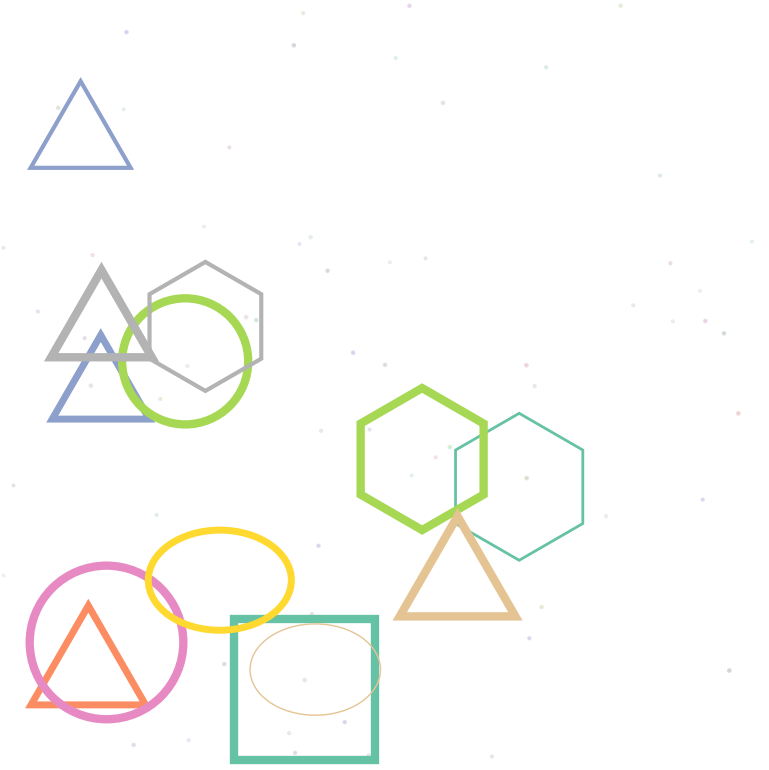[{"shape": "square", "thickness": 3, "radius": 0.46, "center": [0.395, 0.105]}, {"shape": "hexagon", "thickness": 1, "radius": 0.48, "center": [0.674, 0.368]}, {"shape": "triangle", "thickness": 2.5, "radius": 0.43, "center": [0.115, 0.128]}, {"shape": "triangle", "thickness": 2.5, "radius": 0.36, "center": [0.131, 0.492]}, {"shape": "triangle", "thickness": 1.5, "radius": 0.37, "center": [0.105, 0.82]}, {"shape": "circle", "thickness": 3, "radius": 0.5, "center": [0.138, 0.166]}, {"shape": "hexagon", "thickness": 3, "radius": 0.46, "center": [0.548, 0.404]}, {"shape": "circle", "thickness": 3, "radius": 0.41, "center": [0.24, 0.531]}, {"shape": "oval", "thickness": 2.5, "radius": 0.46, "center": [0.286, 0.247]}, {"shape": "oval", "thickness": 0.5, "radius": 0.42, "center": [0.409, 0.13]}, {"shape": "triangle", "thickness": 3, "radius": 0.43, "center": [0.594, 0.243]}, {"shape": "triangle", "thickness": 3, "radius": 0.38, "center": [0.132, 0.574]}, {"shape": "hexagon", "thickness": 1.5, "radius": 0.42, "center": [0.267, 0.576]}]